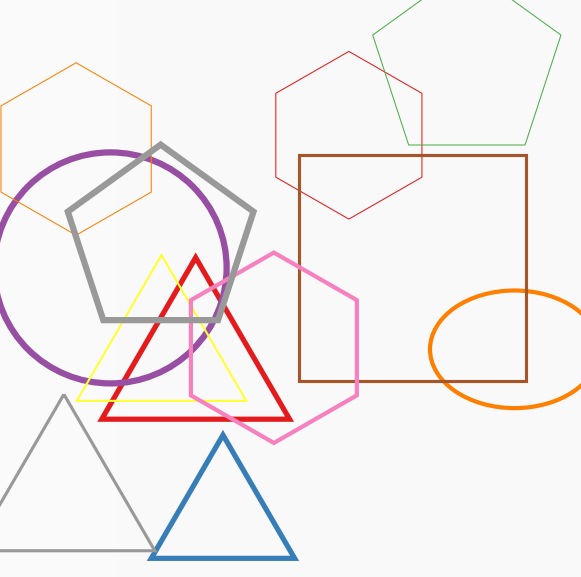[{"shape": "hexagon", "thickness": 0.5, "radius": 0.73, "center": [0.6, 0.765]}, {"shape": "triangle", "thickness": 2.5, "radius": 0.93, "center": [0.337, 0.367]}, {"shape": "triangle", "thickness": 2.5, "radius": 0.71, "center": [0.384, 0.103]}, {"shape": "pentagon", "thickness": 0.5, "radius": 0.85, "center": [0.803, 0.886]}, {"shape": "circle", "thickness": 3, "radius": 1.0, "center": [0.19, 0.535]}, {"shape": "oval", "thickness": 2, "radius": 0.73, "center": [0.885, 0.394]}, {"shape": "hexagon", "thickness": 0.5, "radius": 0.75, "center": [0.131, 0.741]}, {"shape": "triangle", "thickness": 1, "radius": 0.84, "center": [0.278, 0.389]}, {"shape": "square", "thickness": 1.5, "radius": 0.98, "center": [0.71, 0.535]}, {"shape": "hexagon", "thickness": 2, "radius": 0.82, "center": [0.471, 0.397]}, {"shape": "triangle", "thickness": 1.5, "radius": 0.9, "center": [0.11, 0.136]}, {"shape": "pentagon", "thickness": 3, "radius": 0.84, "center": [0.276, 0.581]}]